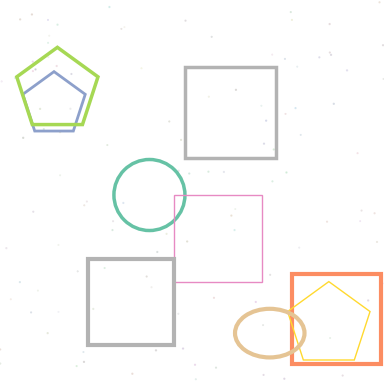[{"shape": "circle", "thickness": 2.5, "radius": 0.46, "center": [0.388, 0.493]}, {"shape": "square", "thickness": 3, "radius": 0.58, "center": [0.874, 0.171]}, {"shape": "pentagon", "thickness": 2, "radius": 0.43, "center": [0.14, 0.729]}, {"shape": "square", "thickness": 1, "radius": 0.57, "center": [0.566, 0.381]}, {"shape": "pentagon", "thickness": 2.5, "radius": 0.55, "center": [0.149, 0.766]}, {"shape": "pentagon", "thickness": 1, "radius": 0.56, "center": [0.854, 0.156]}, {"shape": "oval", "thickness": 3, "radius": 0.45, "center": [0.701, 0.135]}, {"shape": "square", "thickness": 2.5, "radius": 0.59, "center": [0.599, 0.708]}, {"shape": "square", "thickness": 3, "radius": 0.56, "center": [0.34, 0.215]}]